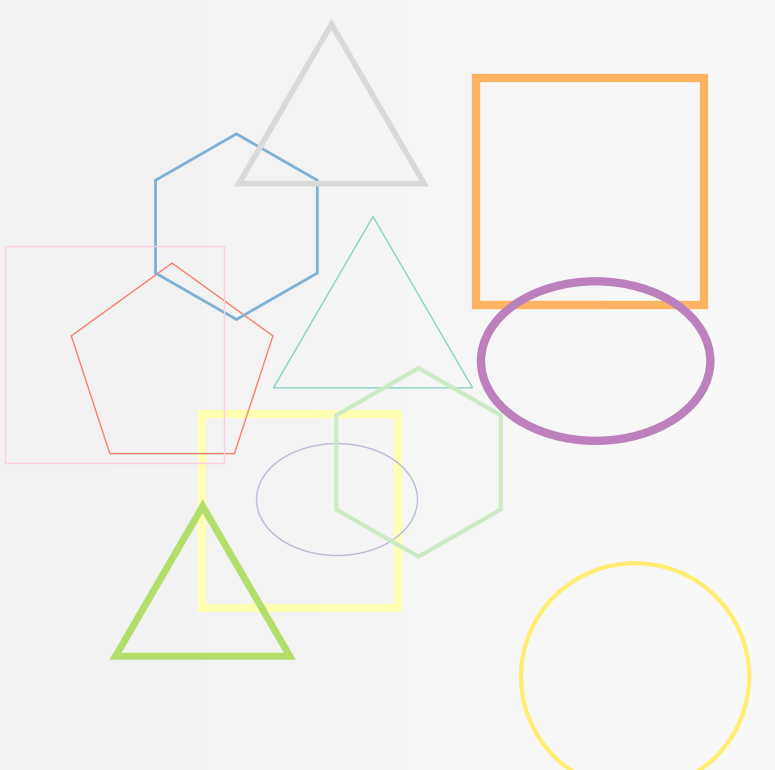[{"shape": "triangle", "thickness": 0.5, "radius": 0.74, "center": [0.481, 0.57]}, {"shape": "square", "thickness": 3, "radius": 0.63, "center": [0.387, 0.336]}, {"shape": "oval", "thickness": 0.5, "radius": 0.52, "center": [0.435, 0.351]}, {"shape": "pentagon", "thickness": 0.5, "radius": 0.68, "center": [0.222, 0.522]}, {"shape": "hexagon", "thickness": 1, "radius": 0.6, "center": [0.305, 0.706]}, {"shape": "square", "thickness": 3, "radius": 0.74, "center": [0.761, 0.751]}, {"shape": "triangle", "thickness": 2.5, "radius": 0.65, "center": [0.262, 0.213]}, {"shape": "square", "thickness": 0.5, "radius": 0.71, "center": [0.147, 0.539]}, {"shape": "triangle", "thickness": 2, "radius": 0.69, "center": [0.428, 0.831]}, {"shape": "oval", "thickness": 3, "radius": 0.74, "center": [0.769, 0.531]}, {"shape": "hexagon", "thickness": 1.5, "radius": 0.61, "center": [0.54, 0.4]}, {"shape": "circle", "thickness": 1.5, "radius": 0.74, "center": [0.819, 0.121]}]